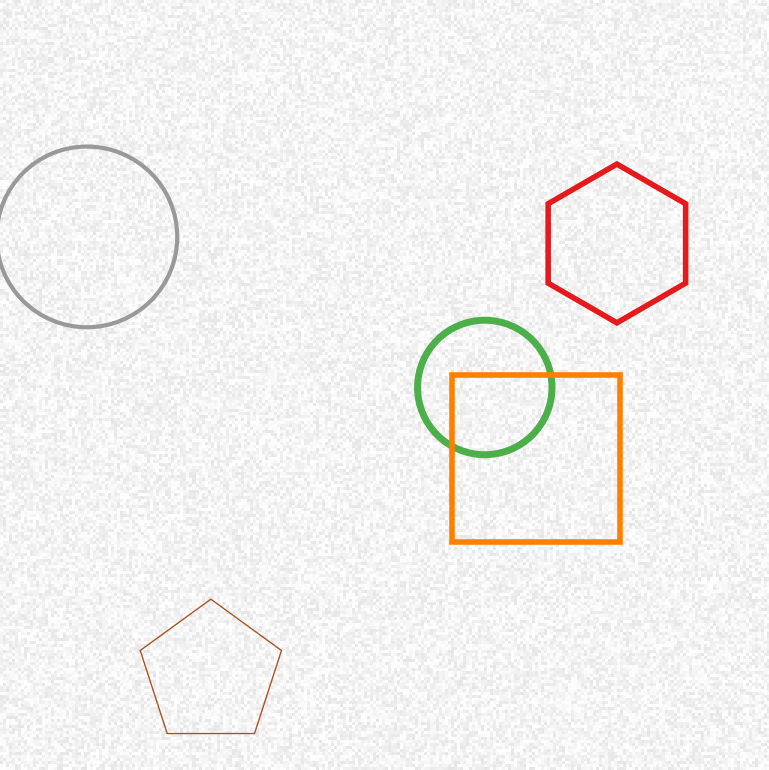[{"shape": "hexagon", "thickness": 2, "radius": 0.52, "center": [0.801, 0.684]}, {"shape": "circle", "thickness": 2.5, "radius": 0.44, "center": [0.63, 0.497]}, {"shape": "square", "thickness": 2, "radius": 0.55, "center": [0.697, 0.405]}, {"shape": "pentagon", "thickness": 0.5, "radius": 0.48, "center": [0.274, 0.125]}, {"shape": "circle", "thickness": 1.5, "radius": 0.59, "center": [0.113, 0.692]}]